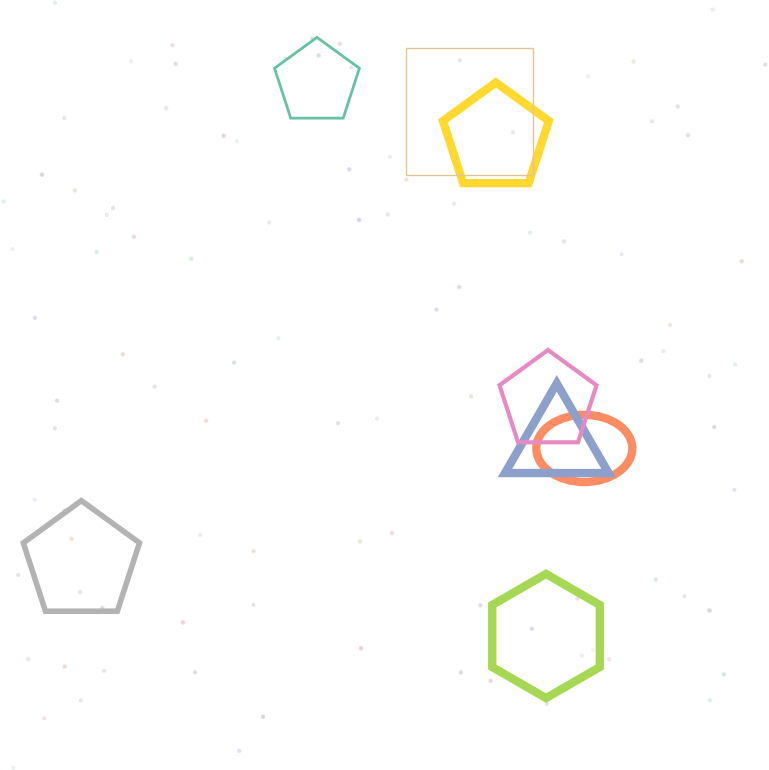[{"shape": "pentagon", "thickness": 1, "radius": 0.29, "center": [0.412, 0.893]}, {"shape": "oval", "thickness": 3, "radius": 0.31, "center": [0.759, 0.418]}, {"shape": "triangle", "thickness": 3, "radius": 0.39, "center": [0.723, 0.424]}, {"shape": "pentagon", "thickness": 1.5, "radius": 0.33, "center": [0.712, 0.479]}, {"shape": "hexagon", "thickness": 3, "radius": 0.4, "center": [0.709, 0.174]}, {"shape": "pentagon", "thickness": 3, "radius": 0.36, "center": [0.644, 0.821]}, {"shape": "square", "thickness": 0.5, "radius": 0.41, "center": [0.61, 0.855]}, {"shape": "pentagon", "thickness": 2, "radius": 0.4, "center": [0.106, 0.27]}]